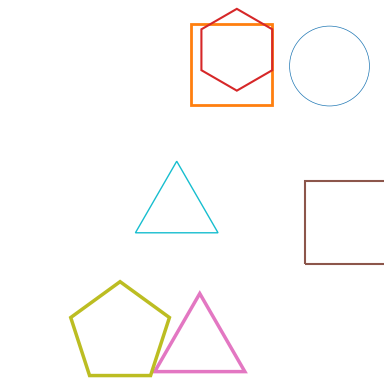[{"shape": "circle", "thickness": 0.5, "radius": 0.52, "center": [0.856, 0.828]}, {"shape": "square", "thickness": 2, "radius": 0.53, "center": [0.602, 0.833]}, {"shape": "hexagon", "thickness": 1.5, "radius": 0.53, "center": [0.615, 0.871]}, {"shape": "square", "thickness": 1.5, "radius": 0.54, "center": [0.9, 0.422]}, {"shape": "triangle", "thickness": 2.5, "radius": 0.68, "center": [0.519, 0.102]}, {"shape": "pentagon", "thickness": 2.5, "radius": 0.67, "center": [0.312, 0.134]}, {"shape": "triangle", "thickness": 1, "radius": 0.62, "center": [0.459, 0.457]}]